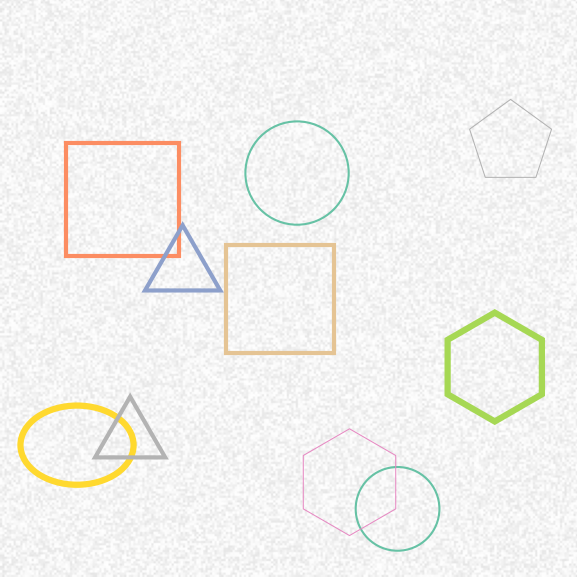[{"shape": "circle", "thickness": 1, "radius": 0.45, "center": [0.514, 0.699]}, {"shape": "circle", "thickness": 1, "radius": 0.36, "center": [0.688, 0.118]}, {"shape": "square", "thickness": 2, "radius": 0.49, "center": [0.212, 0.654]}, {"shape": "triangle", "thickness": 2, "radius": 0.38, "center": [0.316, 0.534]}, {"shape": "hexagon", "thickness": 0.5, "radius": 0.46, "center": [0.605, 0.164]}, {"shape": "hexagon", "thickness": 3, "radius": 0.47, "center": [0.857, 0.364]}, {"shape": "oval", "thickness": 3, "radius": 0.49, "center": [0.133, 0.228]}, {"shape": "square", "thickness": 2, "radius": 0.47, "center": [0.486, 0.482]}, {"shape": "pentagon", "thickness": 0.5, "radius": 0.37, "center": [0.884, 0.752]}, {"shape": "triangle", "thickness": 2, "radius": 0.35, "center": [0.225, 0.242]}]